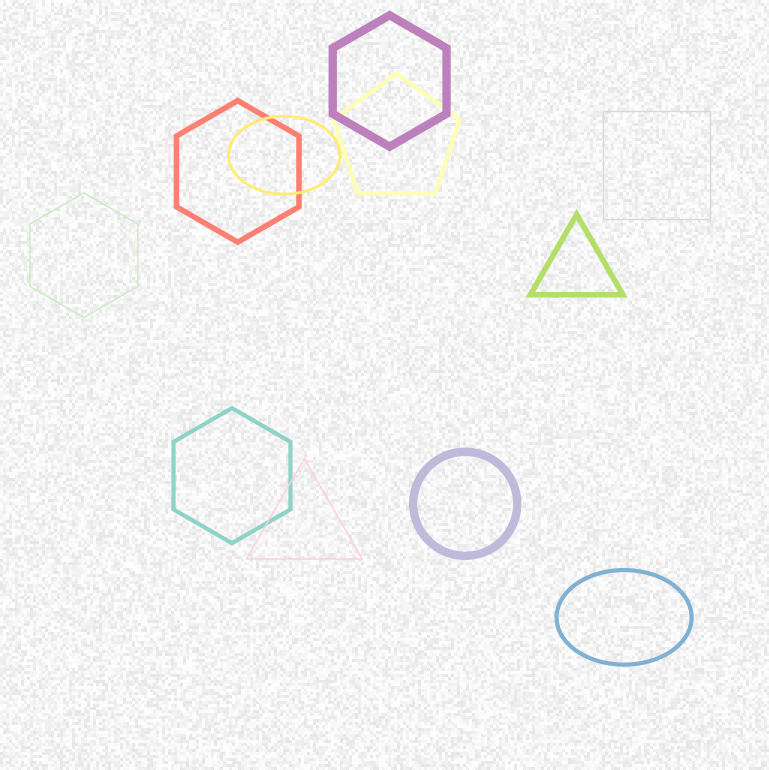[{"shape": "hexagon", "thickness": 1.5, "radius": 0.44, "center": [0.301, 0.382]}, {"shape": "pentagon", "thickness": 1.5, "radius": 0.43, "center": [0.515, 0.819]}, {"shape": "circle", "thickness": 3, "radius": 0.34, "center": [0.604, 0.346]}, {"shape": "hexagon", "thickness": 2, "radius": 0.46, "center": [0.309, 0.777]}, {"shape": "oval", "thickness": 1.5, "radius": 0.44, "center": [0.811, 0.198]}, {"shape": "triangle", "thickness": 2, "radius": 0.35, "center": [0.749, 0.652]}, {"shape": "triangle", "thickness": 0.5, "radius": 0.43, "center": [0.395, 0.317]}, {"shape": "square", "thickness": 0.5, "radius": 0.35, "center": [0.853, 0.786]}, {"shape": "hexagon", "thickness": 3, "radius": 0.43, "center": [0.506, 0.895]}, {"shape": "hexagon", "thickness": 0.5, "radius": 0.4, "center": [0.109, 0.669]}, {"shape": "oval", "thickness": 1, "radius": 0.36, "center": [0.369, 0.798]}]